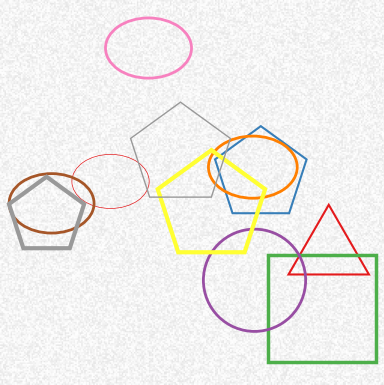[{"shape": "triangle", "thickness": 1.5, "radius": 0.6, "center": [0.854, 0.347]}, {"shape": "oval", "thickness": 0.5, "radius": 0.5, "center": [0.287, 0.529]}, {"shape": "pentagon", "thickness": 1.5, "radius": 0.63, "center": [0.677, 0.547]}, {"shape": "square", "thickness": 2.5, "radius": 0.7, "center": [0.837, 0.199]}, {"shape": "circle", "thickness": 2, "radius": 0.66, "center": [0.661, 0.272]}, {"shape": "oval", "thickness": 2, "radius": 0.58, "center": [0.657, 0.566]}, {"shape": "pentagon", "thickness": 3, "radius": 0.73, "center": [0.549, 0.463]}, {"shape": "oval", "thickness": 2, "radius": 0.55, "center": [0.134, 0.472]}, {"shape": "oval", "thickness": 2, "radius": 0.56, "center": [0.386, 0.875]}, {"shape": "pentagon", "thickness": 3, "radius": 0.51, "center": [0.121, 0.438]}, {"shape": "pentagon", "thickness": 1, "radius": 0.68, "center": [0.469, 0.598]}]